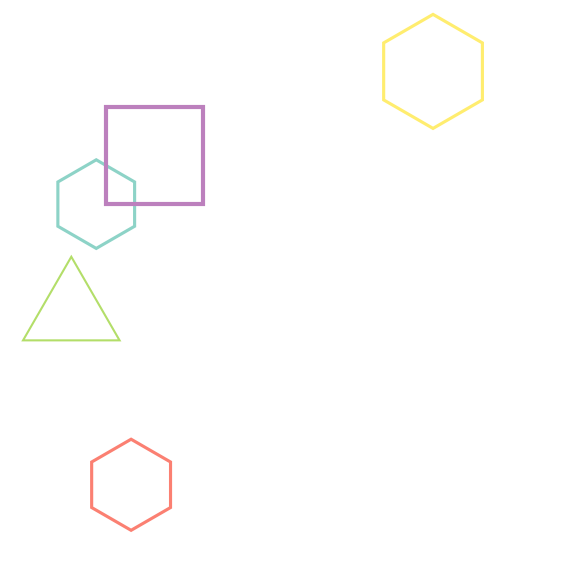[{"shape": "hexagon", "thickness": 1.5, "radius": 0.38, "center": [0.167, 0.646]}, {"shape": "hexagon", "thickness": 1.5, "radius": 0.39, "center": [0.227, 0.16]}, {"shape": "triangle", "thickness": 1, "radius": 0.48, "center": [0.123, 0.458]}, {"shape": "square", "thickness": 2, "radius": 0.42, "center": [0.268, 0.73]}, {"shape": "hexagon", "thickness": 1.5, "radius": 0.49, "center": [0.75, 0.875]}]